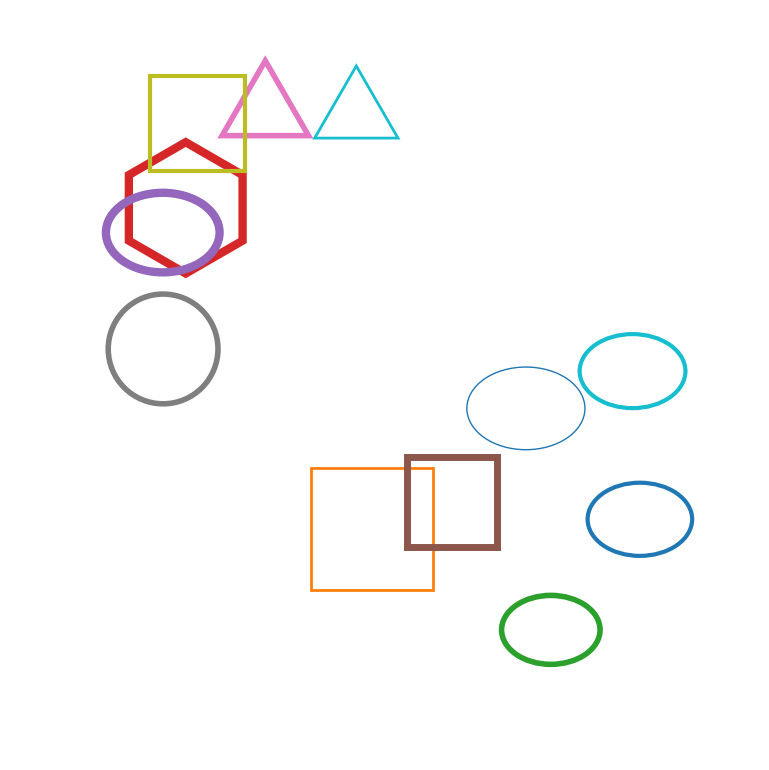[{"shape": "oval", "thickness": 1.5, "radius": 0.34, "center": [0.831, 0.326]}, {"shape": "oval", "thickness": 0.5, "radius": 0.38, "center": [0.683, 0.47]}, {"shape": "square", "thickness": 1, "radius": 0.4, "center": [0.483, 0.313]}, {"shape": "oval", "thickness": 2, "radius": 0.32, "center": [0.715, 0.182]}, {"shape": "hexagon", "thickness": 3, "radius": 0.43, "center": [0.241, 0.73]}, {"shape": "oval", "thickness": 3, "radius": 0.37, "center": [0.211, 0.698]}, {"shape": "square", "thickness": 2.5, "radius": 0.29, "center": [0.587, 0.348]}, {"shape": "triangle", "thickness": 2, "radius": 0.32, "center": [0.345, 0.856]}, {"shape": "circle", "thickness": 2, "radius": 0.36, "center": [0.212, 0.547]}, {"shape": "square", "thickness": 1.5, "radius": 0.31, "center": [0.256, 0.839]}, {"shape": "triangle", "thickness": 1, "radius": 0.31, "center": [0.463, 0.852]}, {"shape": "oval", "thickness": 1.5, "radius": 0.34, "center": [0.821, 0.518]}]